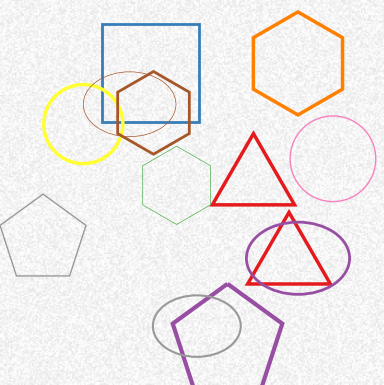[{"shape": "triangle", "thickness": 2.5, "radius": 0.62, "center": [0.658, 0.53]}, {"shape": "triangle", "thickness": 2.5, "radius": 0.62, "center": [0.751, 0.324]}, {"shape": "square", "thickness": 2, "radius": 0.63, "center": [0.391, 0.81]}, {"shape": "hexagon", "thickness": 0.5, "radius": 0.51, "center": [0.459, 0.519]}, {"shape": "pentagon", "thickness": 3, "radius": 0.75, "center": [0.591, 0.113]}, {"shape": "oval", "thickness": 2, "radius": 0.67, "center": [0.774, 0.329]}, {"shape": "hexagon", "thickness": 2.5, "radius": 0.67, "center": [0.774, 0.835]}, {"shape": "circle", "thickness": 2.5, "radius": 0.51, "center": [0.216, 0.678]}, {"shape": "hexagon", "thickness": 2, "radius": 0.54, "center": [0.399, 0.707]}, {"shape": "oval", "thickness": 0.5, "radius": 0.6, "center": [0.337, 0.729]}, {"shape": "circle", "thickness": 1, "radius": 0.56, "center": [0.865, 0.588]}, {"shape": "pentagon", "thickness": 1, "radius": 0.59, "center": [0.112, 0.378]}, {"shape": "oval", "thickness": 1.5, "radius": 0.57, "center": [0.511, 0.153]}]